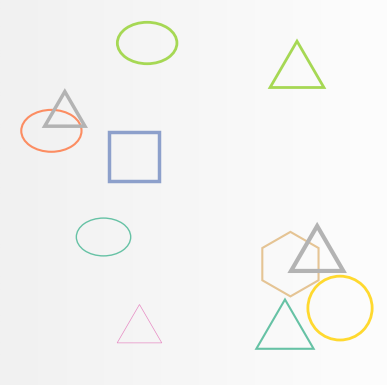[{"shape": "triangle", "thickness": 1.5, "radius": 0.43, "center": [0.735, 0.137]}, {"shape": "oval", "thickness": 1, "radius": 0.35, "center": [0.267, 0.384]}, {"shape": "oval", "thickness": 1.5, "radius": 0.39, "center": [0.133, 0.66]}, {"shape": "square", "thickness": 2.5, "radius": 0.32, "center": [0.346, 0.594]}, {"shape": "triangle", "thickness": 0.5, "radius": 0.33, "center": [0.36, 0.143]}, {"shape": "oval", "thickness": 2, "radius": 0.38, "center": [0.38, 0.888]}, {"shape": "triangle", "thickness": 2, "radius": 0.4, "center": [0.766, 0.813]}, {"shape": "circle", "thickness": 2, "radius": 0.41, "center": [0.877, 0.2]}, {"shape": "hexagon", "thickness": 1.5, "radius": 0.42, "center": [0.749, 0.314]}, {"shape": "triangle", "thickness": 3, "radius": 0.39, "center": [0.818, 0.335]}, {"shape": "triangle", "thickness": 2.5, "radius": 0.3, "center": [0.167, 0.702]}]